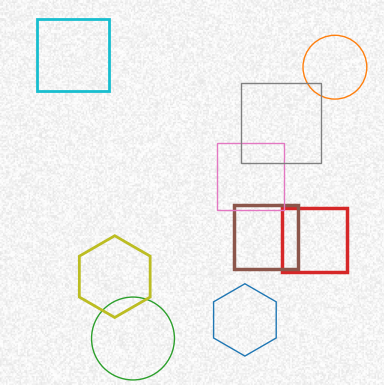[{"shape": "hexagon", "thickness": 1, "radius": 0.47, "center": [0.636, 0.169]}, {"shape": "circle", "thickness": 1, "radius": 0.41, "center": [0.87, 0.825]}, {"shape": "circle", "thickness": 1, "radius": 0.54, "center": [0.345, 0.121]}, {"shape": "square", "thickness": 2.5, "radius": 0.42, "center": [0.818, 0.377]}, {"shape": "square", "thickness": 2.5, "radius": 0.41, "center": [0.692, 0.385]}, {"shape": "square", "thickness": 1, "radius": 0.44, "center": [0.65, 0.541]}, {"shape": "square", "thickness": 1, "radius": 0.52, "center": [0.729, 0.682]}, {"shape": "hexagon", "thickness": 2, "radius": 0.53, "center": [0.298, 0.282]}, {"shape": "square", "thickness": 2, "radius": 0.47, "center": [0.188, 0.858]}]